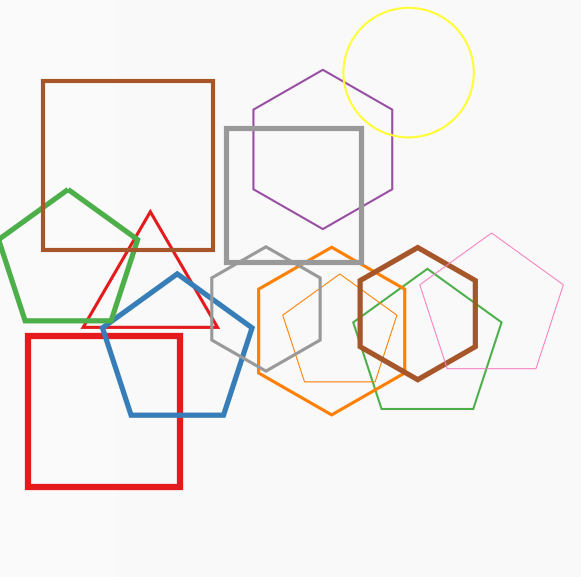[{"shape": "square", "thickness": 3, "radius": 0.65, "center": [0.178, 0.287]}, {"shape": "triangle", "thickness": 1.5, "radius": 0.67, "center": [0.259, 0.499]}, {"shape": "pentagon", "thickness": 2.5, "radius": 0.68, "center": [0.305, 0.39]}, {"shape": "pentagon", "thickness": 1, "radius": 0.67, "center": [0.735, 0.399]}, {"shape": "pentagon", "thickness": 2.5, "radius": 0.63, "center": [0.117, 0.545]}, {"shape": "hexagon", "thickness": 1, "radius": 0.69, "center": [0.555, 0.74]}, {"shape": "hexagon", "thickness": 1.5, "radius": 0.73, "center": [0.571, 0.426]}, {"shape": "pentagon", "thickness": 0.5, "radius": 0.52, "center": [0.585, 0.421]}, {"shape": "circle", "thickness": 1, "radius": 0.56, "center": [0.703, 0.873]}, {"shape": "square", "thickness": 2, "radius": 0.73, "center": [0.22, 0.713]}, {"shape": "hexagon", "thickness": 2.5, "radius": 0.57, "center": [0.719, 0.456]}, {"shape": "pentagon", "thickness": 0.5, "radius": 0.65, "center": [0.846, 0.466]}, {"shape": "hexagon", "thickness": 1.5, "radius": 0.54, "center": [0.458, 0.464]}, {"shape": "square", "thickness": 2.5, "radius": 0.58, "center": [0.505, 0.661]}]